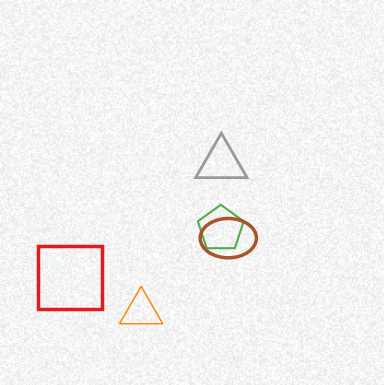[{"shape": "square", "thickness": 2.5, "radius": 0.41, "center": [0.182, 0.279]}, {"shape": "pentagon", "thickness": 1.5, "radius": 0.31, "center": [0.573, 0.406]}, {"shape": "triangle", "thickness": 1, "radius": 0.32, "center": [0.367, 0.192]}, {"shape": "oval", "thickness": 2.5, "radius": 0.37, "center": [0.593, 0.381]}, {"shape": "triangle", "thickness": 2, "radius": 0.39, "center": [0.575, 0.577]}]